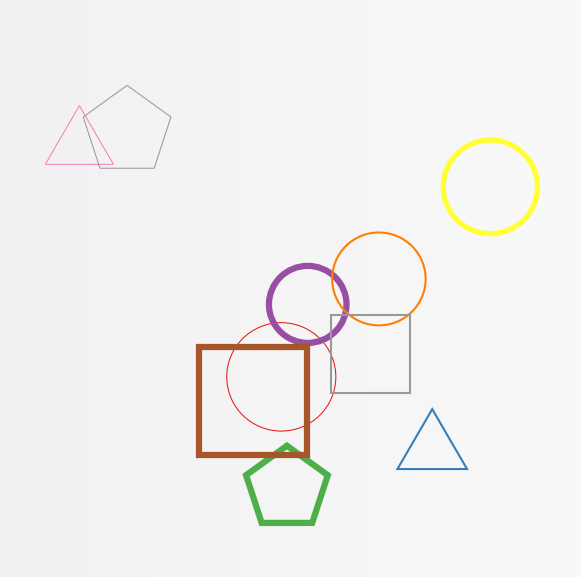[{"shape": "circle", "thickness": 0.5, "radius": 0.47, "center": [0.484, 0.347]}, {"shape": "triangle", "thickness": 1, "radius": 0.35, "center": [0.744, 0.222]}, {"shape": "pentagon", "thickness": 3, "radius": 0.37, "center": [0.494, 0.153]}, {"shape": "circle", "thickness": 3, "radius": 0.33, "center": [0.529, 0.472]}, {"shape": "circle", "thickness": 1, "radius": 0.4, "center": [0.652, 0.516]}, {"shape": "circle", "thickness": 2.5, "radius": 0.41, "center": [0.844, 0.676]}, {"shape": "square", "thickness": 3, "radius": 0.46, "center": [0.435, 0.305]}, {"shape": "triangle", "thickness": 0.5, "radius": 0.34, "center": [0.137, 0.748]}, {"shape": "square", "thickness": 1, "radius": 0.34, "center": [0.638, 0.386]}, {"shape": "pentagon", "thickness": 0.5, "radius": 0.4, "center": [0.219, 0.772]}]